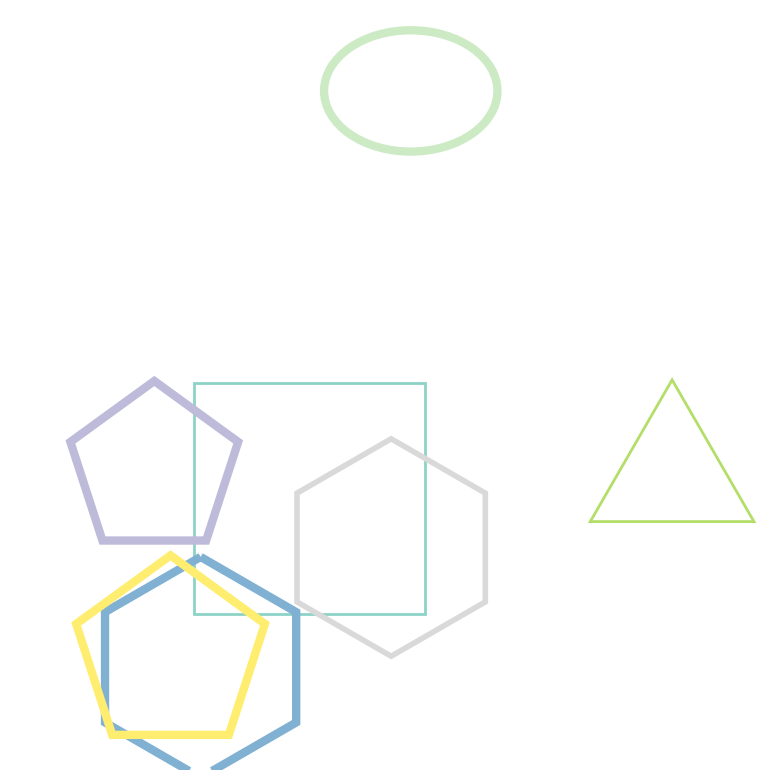[{"shape": "square", "thickness": 1, "radius": 0.75, "center": [0.402, 0.353]}, {"shape": "pentagon", "thickness": 3, "radius": 0.57, "center": [0.2, 0.391]}, {"shape": "hexagon", "thickness": 3, "radius": 0.72, "center": [0.261, 0.133]}, {"shape": "triangle", "thickness": 1, "radius": 0.61, "center": [0.873, 0.384]}, {"shape": "hexagon", "thickness": 2, "radius": 0.71, "center": [0.508, 0.289]}, {"shape": "oval", "thickness": 3, "radius": 0.56, "center": [0.533, 0.882]}, {"shape": "pentagon", "thickness": 3, "radius": 0.64, "center": [0.221, 0.15]}]